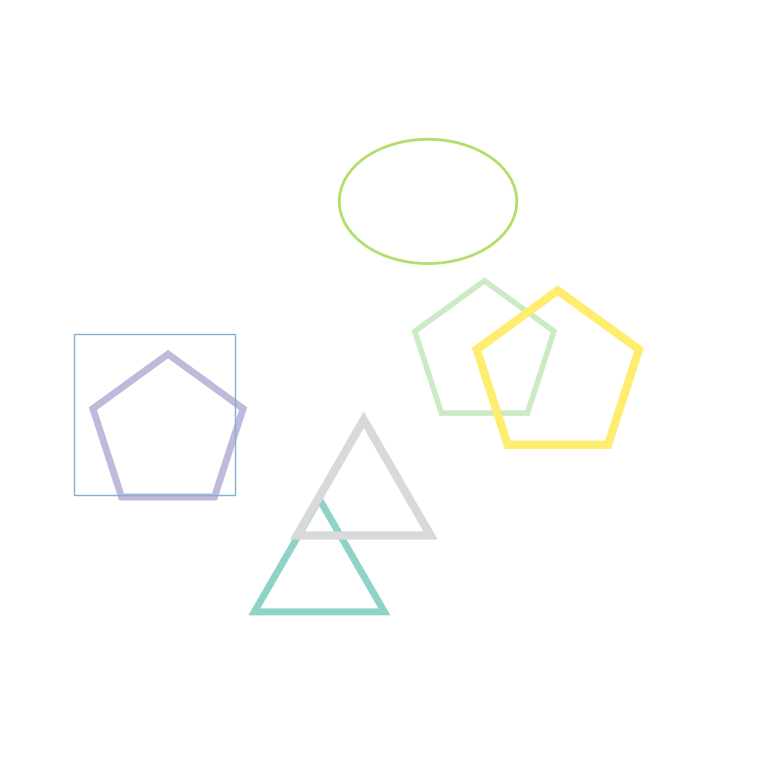[{"shape": "triangle", "thickness": 2.5, "radius": 0.49, "center": [0.415, 0.254]}, {"shape": "pentagon", "thickness": 2.5, "radius": 0.51, "center": [0.218, 0.438]}, {"shape": "square", "thickness": 0.5, "radius": 0.52, "center": [0.201, 0.461]}, {"shape": "oval", "thickness": 1, "radius": 0.58, "center": [0.556, 0.738]}, {"shape": "triangle", "thickness": 3, "radius": 0.5, "center": [0.472, 0.355]}, {"shape": "pentagon", "thickness": 2, "radius": 0.48, "center": [0.629, 0.54]}, {"shape": "pentagon", "thickness": 3, "radius": 0.55, "center": [0.724, 0.512]}]